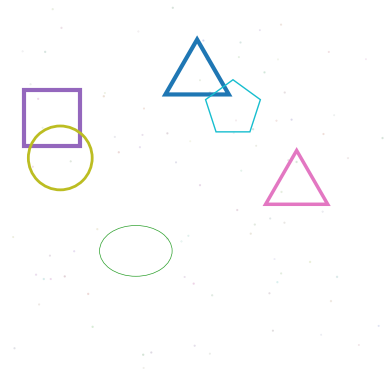[{"shape": "triangle", "thickness": 3, "radius": 0.48, "center": [0.512, 0.802]}, {"shape": "oval", "thickness": 0.5, "radius": 0.47, "center": [0.353, 0.348]}, {"shape": "square", "thickness": 3, "radius": 0.36, "center": [0.134, 0.693]}, {"shape": "triangle", "thickness": 2.5, "radius": 0.47, "center": [0.771, 0.516]}, {"shape": "circle", "thickness": 2, "radius": 0.41, "center": [0.157, 0.59]}, {"shape": "pentagon", "thickness": 1, "radius": 0.37, "center": [0.605, 0.718]}]